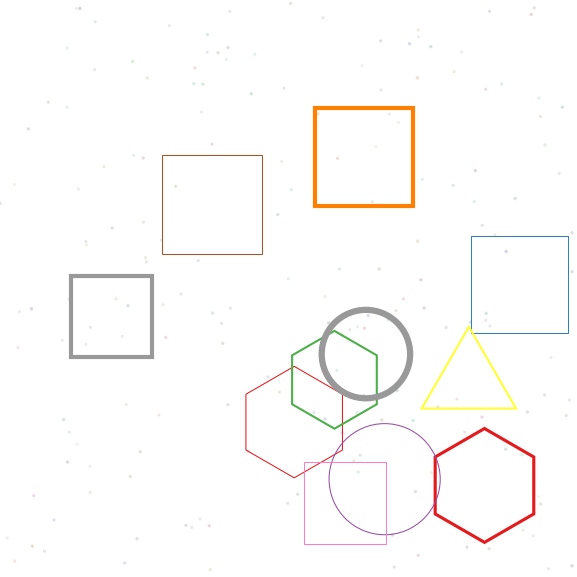[{"shape": "hexagon", "thickness": 1.5, "radius": 0.49, "center": [0.839, 0.159]}, {"shape": "hexagon", "thickness": 0.5, "radius": 0.48, "center": [0.509, 0.268]}, {"shape": "square", "thickness": 0.5, "radius": 0.42, "center": [0.899, 0.506]}, {"shape": "hexagon", "thickness": 1, "radius": 0.42, "center": [0.579, 0.341]}, {"shape": "circle", "thickness": 0.5, "radius": 0.48, "center": [0.666, 0.169]}, {"shape": "square", "thickness": 2, "radius": 0.43, "center": [0.63, 0.727]}, {"shape": "triangle", "thickness": 1, "radius": 0.47, "center": [0.812, 0.339]}, {"shape": "square", "thickness": 0.5, "radius": 0.43, "center": [0.367, 0.645]}, {"shape": "square", "thickness": 0.5, "radius": 0.36, "center": [0.597, 0.128]}, {"shape": "square", "thickness": 2, "radius": 0.35, "center": [0.193, 0.451]}, {"shape": "circle", "thickness": 3, "radius": 0.38, "center": [0.634, 0.386]}]